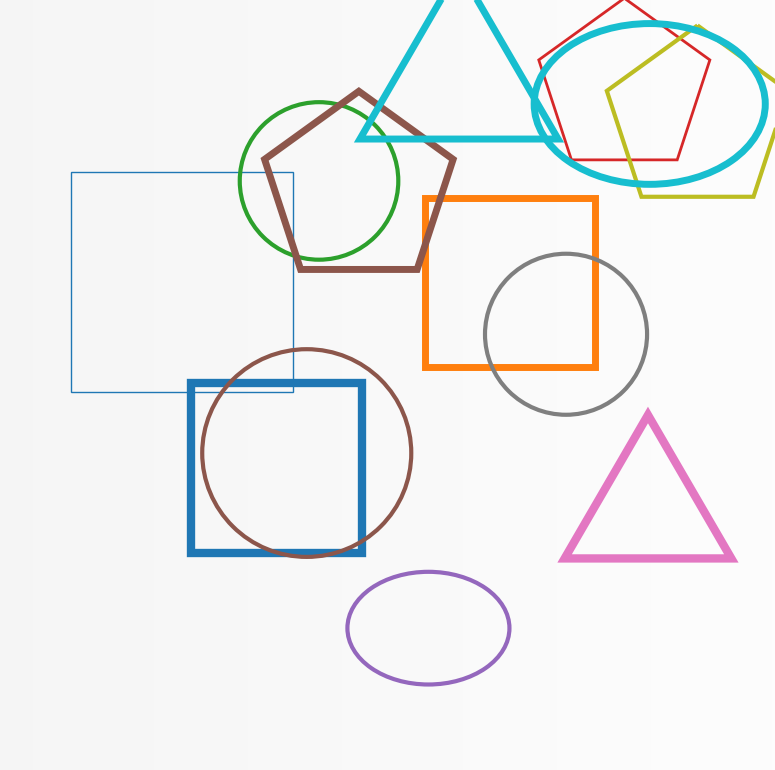[{"shape": "square", "thickness": 3, "radius": 0.55, "center": [0.357, 0.392]}, {"shape": "square", "thickness": 0.5, "radius": 0.72, "center": [0.235, 0.634]}, {"shape": "square", "thickness": 2.5, "radius": 0.55, "center": [0.658, 0.633]}, {"shape": "circle", "thickness": 1.5, "radius": 0.51, "center": [0.412, 0.765]}, {"shape": "pentagon", "thickness": 1, "radius": 0.58, "center": [0.806, 0.886]}, {"shape": "oval", "thickness": 1.5, "radius": 0.52, "center": [0.553, 0.184]}, {"shape": "circle", "thickness": 1.5, "radius": 0.67, "center": [0.396, 0.412]}, {"shape": "pentagon", "thickness": 2.5, "radius": 0.64, "center": [0.463, 0.754]}, {"shape": "triangle", "thickness": 3, "radius": 0.62, "center": [0.836, 0.337]}, {"shape": "circle", "thickness": 1.5, "radius": 0.52, "center": [0.73, 0.566]}, {"shape": "pentagon", "thickness": 1.5, "radius": 0.62, "center": [0.9, 0.844]}, {"shape": "triangle", "thickness": 2.5, "radius": 0.74, "center": [0.592, 0.893]}, {"shape": "oval", "thickness": 2.5, "radius": 0.75, "center": [0.838, 0.865]}]